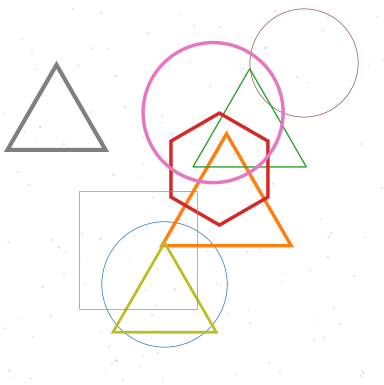[{"shape": "circle", "thickness": 0.5, "radius": 0.81, "center": [0.427, 0.261]}, {"shape": "triangle", "thickness": 2.5, "radius": 0.97, "center": [0.588, 0.459]}, {"shape": "triangle", "thickness": 1, "radius": 0.85, "center": [0.649, 0.651]}, {"shape": "hexagon", "thickness": 2.5, "radius": 0.73, "center": [0.57, 0.561]}, {"shape": "circle", "thickness": 0.5, "radius": 0.7, "center": [0.79, 0.836]}, {"shape": "circle", "thickness": 2.5, "radius": 0.91, "center": [0.554, 0.708]}, {"shape": "triangle", "thickness": 3, "radius": 0.74, "center": [0.147, 0.684]}, {"shape": "triangle", "thickness": 2, "radius": 0.77, "center": [0.428, 0.215]}, {"shape": "square", "thickness": 0.5, "radius": 0.77, "center": [0.358, 0.35]}]